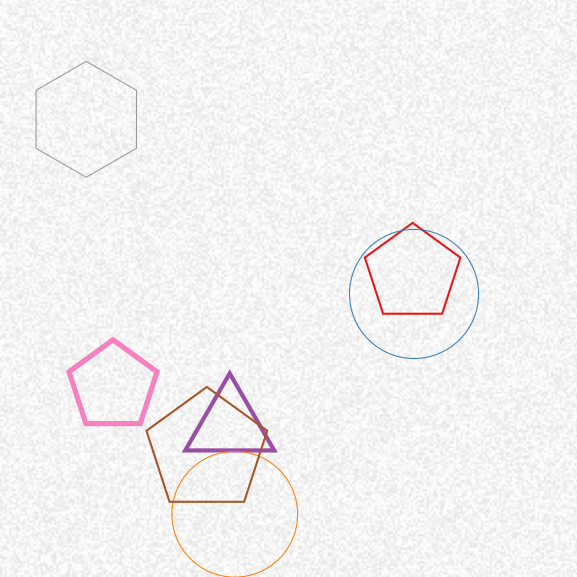[{"shape": "pentagon", "thickness": 1, "radius": 0.43, "center": [0.715, 0.526]}, {"shape": "circle", "thickness": 0.5, "radius": 0.56, "center": [0.717, 0.49]}, {"shape": "triangle", "thickness": 2, "radius": 0.44, "center": [0.398, 0.264]}, {"shape": "circle", "thickness": 0.5, "radius": 0.54, "center": [0.407, 0.109]}, {"shape": "pentagon", "thickness": 1, "radius": 0.55, "center": [0.358, 0.219]}, {"shape": "pentagon", "thickness": 2.5, "radius": 0.4, "center": [0.196, 0.331]}, {"shape": "hexagon", "thickness": 0.5, "radius": 0.5, "center": [0.149, 0.793]}]